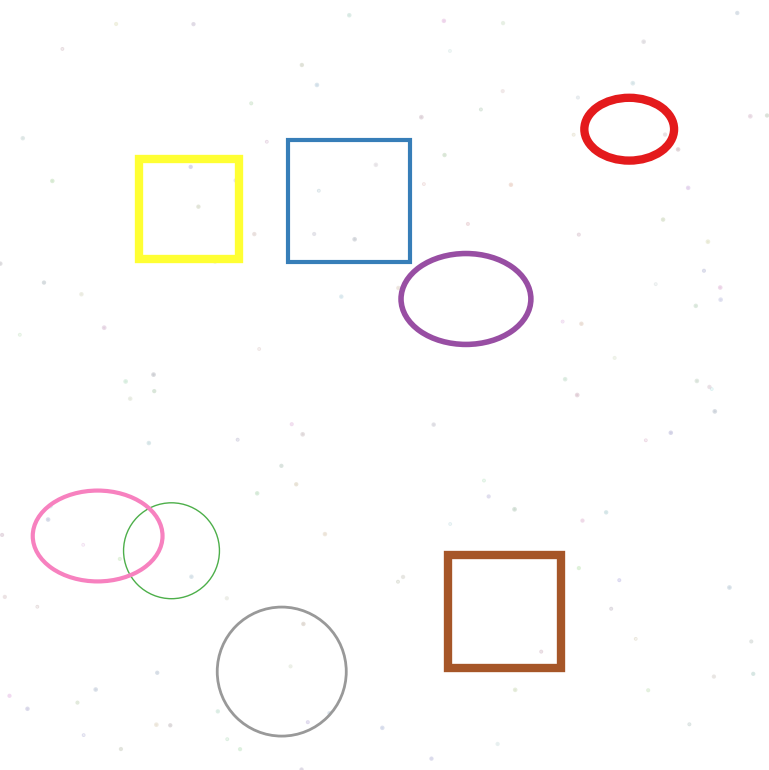[{"shape": "oval", "thickness": 3, "radius": 0.29, "center": [0.817, 0.832]}, {"shape": "square", "thickness": 1.5, "radius": 0.39, "center": [0.453, 0.739]}, {"shape": "circle", "thickness": 0.5, "radius": 0.31, "center": [0.223, 0.285]}, {"shape": "oval", "thickness": 2, "radius": 0.42, "center": [0.605, 0.612]}, {"shape": "square", "thickness": 3, "radius": 0.32, "center": [0.245, 0.728]}, {"shape": "square", "thickness": 3, "radius": 0.36, "center": [0.655, 0.206]}, {"shape": "oval", "thickness": 1.5, "radius": 0.42, "center": [0.127, 0.304]}, {"shape": "circle", "thickness": 1, "radius": 0.42, "center": [0.366, 0.128]}]